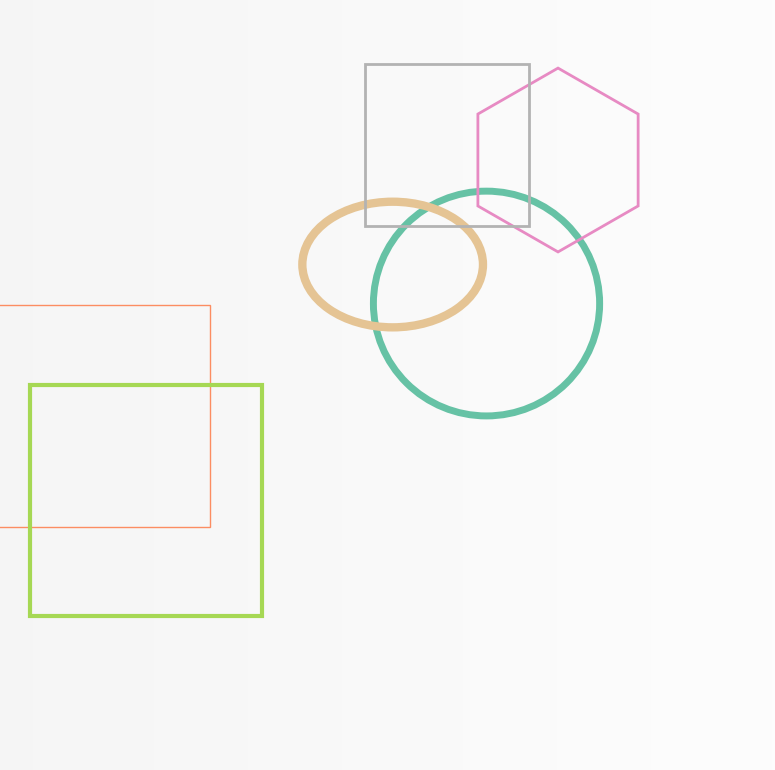[{"shape": "circle", "thickness": 2.5, "radius": 0.73, "center": [0.628, 0.606]}, {"shape": "square", "thickness": 0.5, "radius": 0.72, "center": [0.127, 0.46]}, {"shape": "hexagon", "thickness": 1, "radius": 0.6, "center": [0.72, 0.792]}, {"shape": "square", "thickness": 1.5, "radius": 0.75, "center": [0.188, 0.349]}, {"shape": "oval", "thickness": 3, "radius": 0.58, "center": [0.507, 0.656]}, {"shape": "square", "thickness": 1, "radius": 0.53, "center": [0.577, 0.812]}]